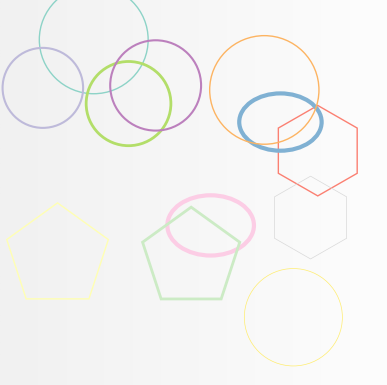[{"shape": "circle", "thickness": 1, "radius": 0.7, "center": [0.242, 0.897]}, {"shape": "pentagon", "thickness": 1, "radius": 0.69, "center": [0.149, 0.335]}, {"shape": "circle", "thickness": 1.5, "radius": 0.52, "center": [0.111, 0.772]}, {"shape": "hexagon", "thickness": 1, "radius": 0.59, "center": [0.82, 0.609]}, {"shape": "oval", "thickness": 3, "radius": 0.53, "center": [0.724, 0.683]}, {"shape": "circle", "thickness": 1, "radius": 0.7, "center": [0.682, 0.766]}, {"shape": "circle", "thickness": 2, "radius": 0.55, "center": [0.332, 0.731]}, {"shape": "oval", "thickness": 3, "radius": 0.56, "center": [0.544, 0.415]}, {"shape": "hexagon", "thickness": 0.5, "radius": 0.54, "center": [0.801, 0.435]}, {"shape": "circle", "thickness": 1.5, "radius": 0.59, "center": [0.402, 0.778]}, {"shape": "pentagon", "thickness": 2, "radius": 0.66, "center": [0.493, 0.33]}, {"shape": "circle", "thickness": 0.5, "radius": 0.63, "center": [0.757, 0.176]}]